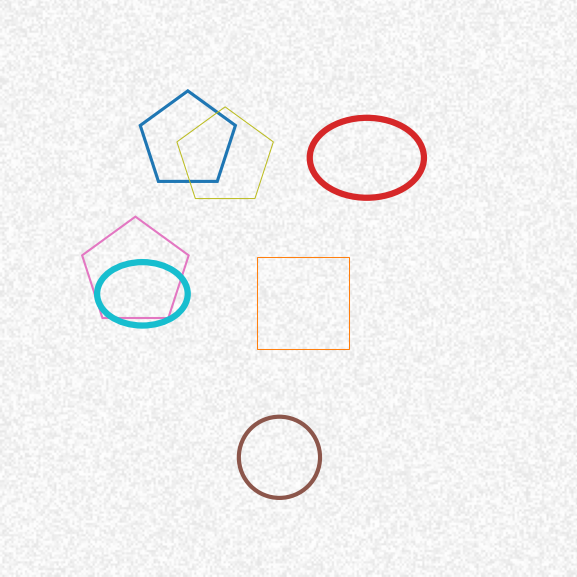[{"shape": "pentagon", "thickness": 1.5, "radius": 0.43, "center": [0.325, 0.755]}, {"shape": "square", "thickness": 0.5, "radius": 0.4, "center": [0.524, 0.474]}, {"shape": "oval", "thickness": 3, "radius": 0.49, "center": [0.635, 0.726]}, {"shape": "circle", "thickness": 2, "radius": 0.35, "center": [0.484, 0.207]}, {"shape": "pentagon", "thickness": 1, "radius": 0.49, "center": [0.234, 0.527]}, {"shape": "pentagon", "thickness": 0.5, "radius": 0.44, "center": [0.39, 0.726]}, {"shape": "oval", "thickness": 3, "radius": 0.39, "center": [0.247, 0.49]}]